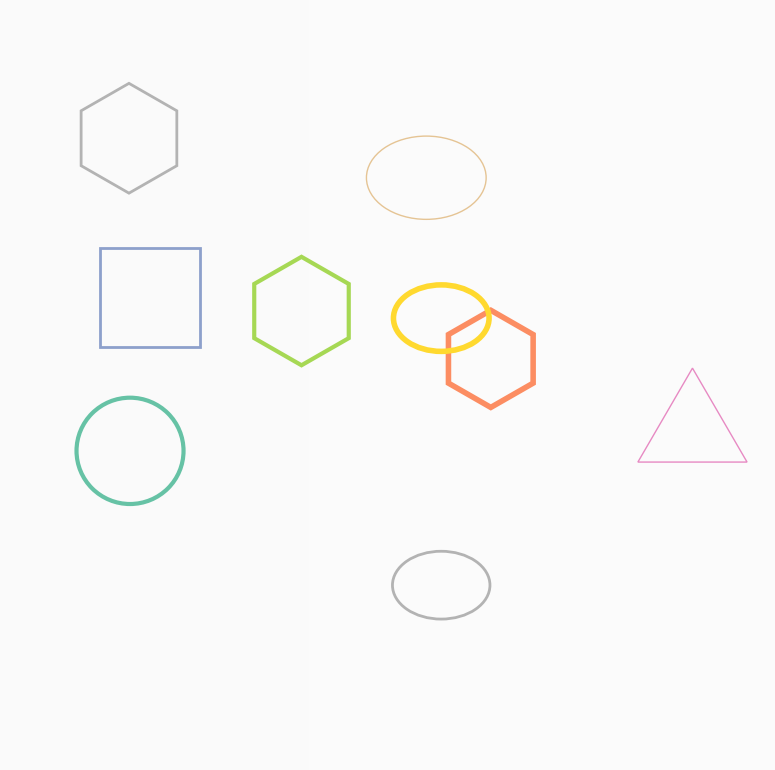[{"shape": "circle", "thickness": 1.5, "radius": 0.35, "center": [0.168, 0.414]}, {"shape": "hexagon", "thickness": 2, "radius": 0.32, "center": [0.633, 0.534]}, {"shape": "square", "thickness": 1, "radius": 0.32, "center": [0.194, 0.614]}, {"shape": "triangle", "thickness": 0.5, "radius": 0.41, "center": [0.894, 0.441]}, {"shape": "hexagon", "thickness": 1.5, "radius": 0.35, "center": [0.389, 0.596]}, {"shape": "oval", "thickness": 2, "radius": 0.31, "center": [0.569, 0.587]}, {"shape": "oval", "thickness": 0.5, "radius": 0.39, "center": [0.55, 0.769]}, {"shape": "hexagon", "thickness": 1, "radius": 0.36, "center": [0.166, 0.82]}, {"shape": "oval", "thickness": 1, "radius": 0.31, "center": [0.569, 0.24]}]